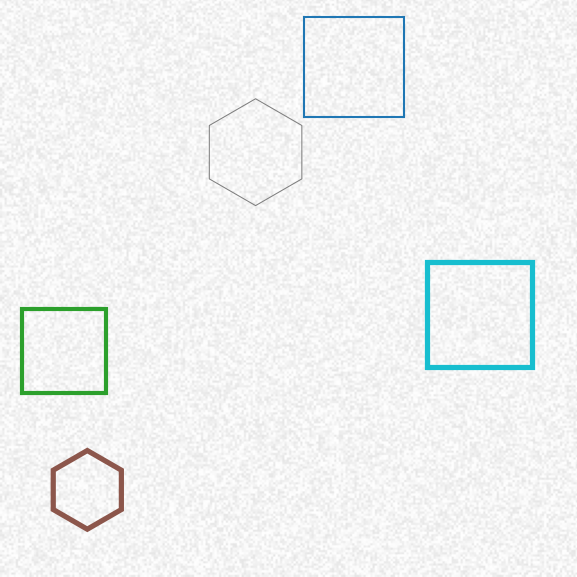[{"shape": "square", "thickness": 1, "radius": 0.43, "center": [0.613, 0.883]}, {"shape": "square", "thickness": 2, "radius": 0.36, "center": [0.11, 0.392]}, {"shape": "hexagon", "thickness": 2.5, "radius": 0.34, "center": [0.151, 0.151]}, {"shape": "hexagon", "thickness": 0.5, "radius": 0.46, "center": [0.443, 0.736]}, {"shape": "square", "thickness": 2.5, "radius": 0.46, "center": [0.83, 0.455]}]